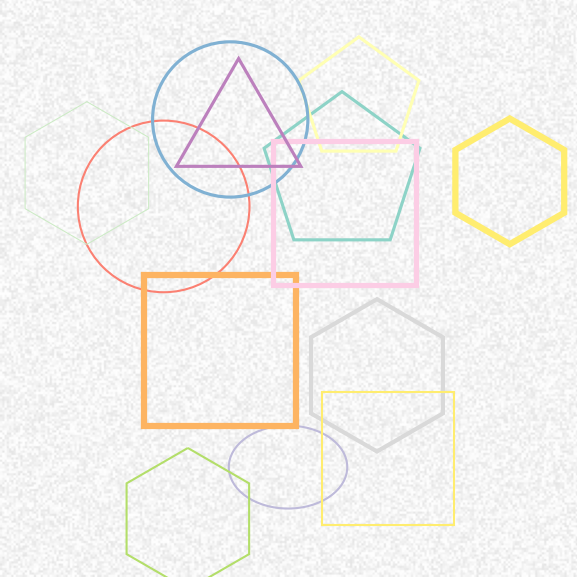[{"shape": "pentagon", "thickness": 1.5, "radius": 0.71, "center": [0.592, 0.699]}, {"shape": "pentagon", "thickness": 1.5, "radius": 0.55, "center": [0.621, 0.826]}, {"shape": "oval", "thickness": 1, "radius": 0.51, "center": [0.499, 0.19]}, {"shape": "circle", "thickness": 1, "radius": 0.74, "center": [0.283, 0.642]}, {"shape": "circle", "thickness": 1.5, "radius": 0.67, "center": [0.399, 0.792]}, {"shape": "square", "thickness": 3, "radius": 0.65, "center": [0.381, 0.392]}, {"shape": "hexagon", "thickness": 1, "radius": 0.61, "center": [0.325, 0.101]}, {"shape": "square", "thickness": 2.5, "radius": 0.62, "center": [0.597, 0.63]}, {"shape": "hexagon", "thickness": 2, "radius": 0.66, "center": [0.653, 0.349]}, {"shape": "triangle", "thickness": 1.5, "radius": 0.62, "center": [0.413, 0.773]}, {"shape": "hexagon", "thickness": 0.5, "radius": 0.62, "center": [0.15, 0.7]}, {"shape": "square", "thickness": 1, "radius": 0.57, "center": [0.672, 0.205]}, {"shape": "hexagon", "thickness": 3, "radius": 0.54, "center": [0.883, 0.685]}]